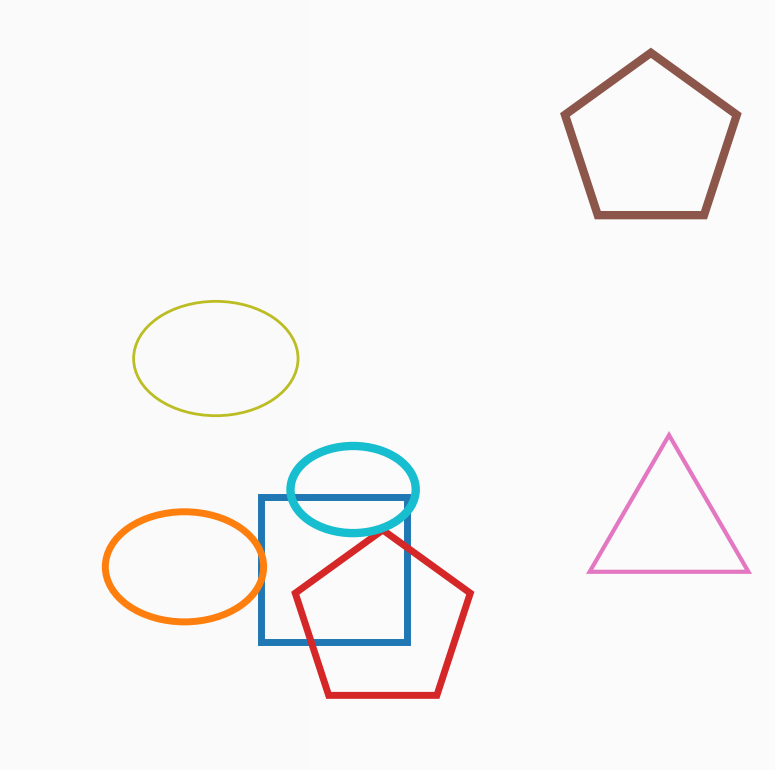[{"shape": "square", "thickness": 2.5, "radius": 0.47, "center": [0.431, 0.26]}, {"shape": "oval", "thickness": 2.5, "radius": 0.51, "center": [0.238, 0.264]}, {"shape": "pentagon", "thickness": 2.5, "radius": 0.59, "center": [0.494, 0.193]}, {"shape": "pentagon", "thickness": 3, "radius": 0.58, "center": [0.84, 0.815]}, {"shape": "triangle", "thickness": 1.5, "radius": 0.59, "center": [0.863, 0.317]}, {"shape": "oval", "thickness": 1, "radius": 0.53, "center": [0.278, 0.534]}, {"shape": "oval", "thickness": 3, "radius": 0.4, "center": [0.456, 0.364]}]